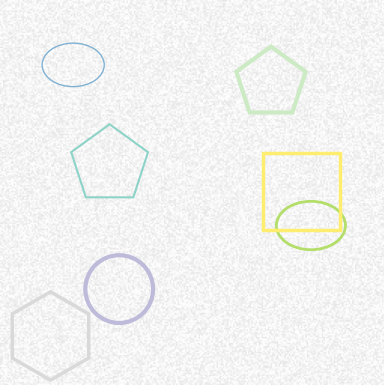[{"shape": "pentagon", "thickness": 1.5, "radius": 0.52, "center": [0.285, 0.572]}, {"shape": "circle", "thickness": 3, "radius": 0.44, "center": [0.31, 0.249]}, {"shape": "oval", "thickness": 1, "radius": 0.4, "center": [0.19, 0.831]}, {"shape": "oval", "thickness": 2, "radius": 0.45, "center": [0.808, 0.414]}, {"shape": "hexagon", "thickness": 2.5, "radius": 0.57, "center": [0.131, 0.127]}, {"shape": "pentagon", "thickness": 3, "radius": 0.47, "center": [0.704, 0.784]}, {"shape": "square", "thickness": 2.5, "radius": 0.5, "center": [0.782, 0.503]}]